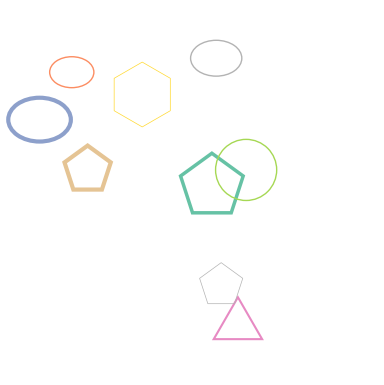[{"shape": "pentagon", "thickness": 2.5, "radius": 0.43, "center": [0.55, 0.516]}, {"shape": "oval", "thickness": 1, "radius": 0.29, "center": [0.186, 0.812]}, {"shape": "oval", "thickness": 3, "radius": 0.41, "center": [0.103, 0.689]}, {"shape": "triangle", "thickness": 1.5, "radius": 0.36, "center": [0.618, 0.155]}, {"shape": "circle", "thickness": 1, "radius": 0.4, "center": [0.639, 0.559]}, {"shape": "hexagon", "thickness": 0.5, "radius": 0.42, "center": [0.369, 0.755]}, {"shape": "pentagon", "thickness": 3, "radius": 0.32, "center": [0.228, 0.559]}, {"shape": "pentagon", "thickness": 0.5, "radius": 0.29, "center": [0.574, 0.259]}, {"shape": "oval", "thickness": 1, "radius": 0.33, "center": [0.562, 0.849]}]